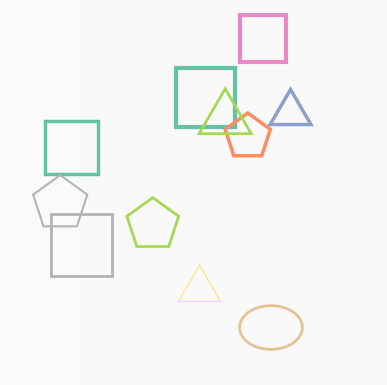[{"shape": "square", "thickness": 2.5, "radius": 0.34, "center": [0.184, 0.617]}, {"shape": "square", "thickness": 3, "radius": 0.38, "center": [0.53, 0.746]}, {"shape": "pentagon", "thickness": 2.5, "radius": 0.31, "center": [0.639, 0.645]}, {"shape": "triangle", "thickness": 2.5, "radius": 0.3, "center": [0.75, 0.707]}, {"shape": "square", "thickness": 3, "radius": 0.3, "center": [0.678, 0.9]}, {"shape": "triangle", "thickness": 2, "radius": 0.39, "center": [0.581, 0.692]}, {"shape": "pentagon", "thickness": 2, "radius": 0.35, "center": [0.394, 0.417]}, {"shape": "triangle", "thickness": 0.5, "radius": 0.31, "center": [0.515, 0.248]}, {"shape": "oval", "thickness": 2, "radius": 0.41, "center": [0.699, 0.149]}, {"shape": "square", "thickness": 2, "radius": 0.4, "center": [0.21, 0.364]}, {"shape": "pentagon", "thickness": 1.5, "radius": 0.37, "center": [0.155, 0.472]}]